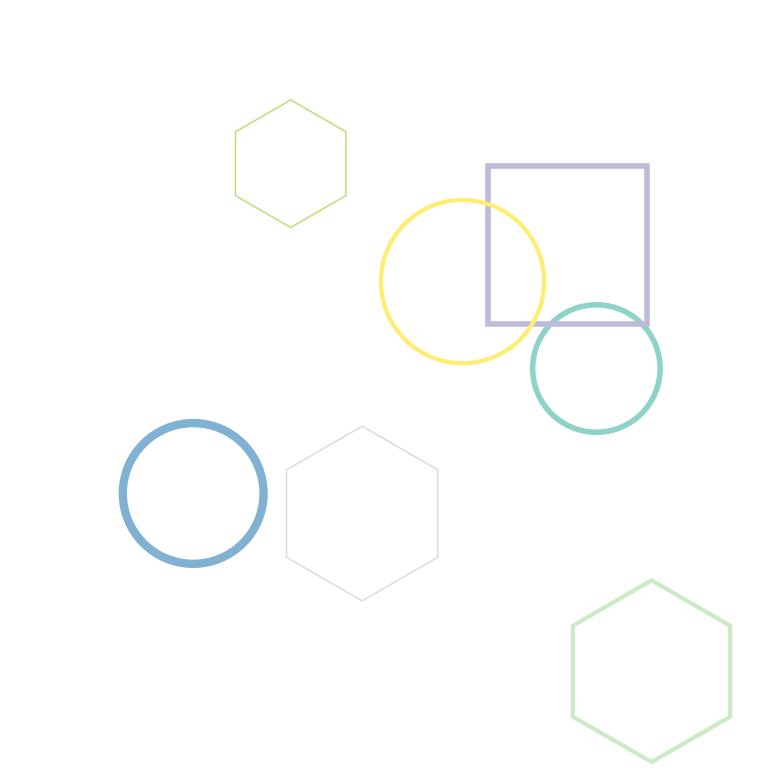[{"shape": "circle", "thickness": 2, "radius": 0.41, "center": [0.775, 0.521]}, {"shape": "square", "thickness": 2, "radius": 0.51, "center": [0.737, 0.682]}, {"shape": "circle", "thickness": 3, "radius": 0.46, "center": [0.251, 0.359]}, {"shape": "hexagon", "thickness": 0.5, "radius": 0.41, "center": [0.378, 0.787]}, {"shape": "hexagon", "thickness": 0.5, "radius": 0.57, "center": [0.47, 0.333]}, {"shape": "hexagon", "thickness": 1.5, "radius": 0.59, "center": [0.846, 0.128]}, {"shape": "circle", "thickness": 1.5, "radius": 0.53, "center": [0.601, 0.634]}]